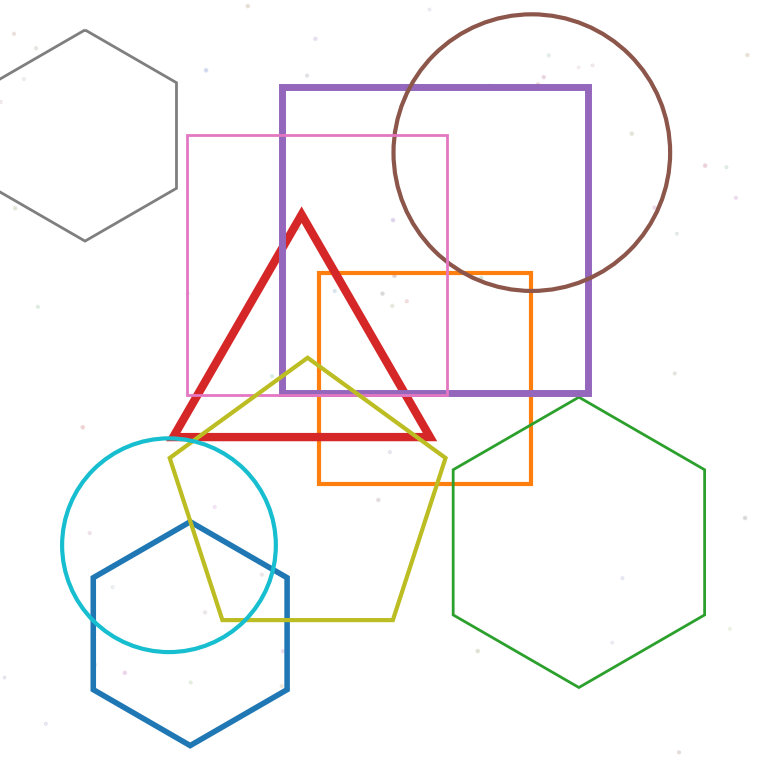[{"shape": "hexagon", "thickness": 2, "radius": 0.73, "center": [0.247, 0.177]}, {"shape": "square", "thickness": 1.5, "radius": 0.69, "center": [0.552, 0.508]}, {"shape": "hexagon", "thickness": 1, "radius": 0.94, "center": [0.752, 0.296]}, {"shape": "triangle", "thickness": 3, "radius": 0.96, "center": [0.392, 0.529]}, {"shape": "square", "thickness": 2.5, "radius": 0.99, "center": [0.564, 0.688]}, {"shape": "circle", "thickness": 1.5, "radius": 0.9, "center": [0.691, 0.802]}, {"shape": "square", "thickness": 1, "radius": 0.84, "center": [0.411, 0.656]}, {"shape": "hexagon", "thickness": 1, "radius": 0.69, "center": [0.11, 0.824]}, {"shape": "pentagon", "thickness": 1.5, "radius": 0.94, "center": [0.4, 0.347]}, {"shape": "circle", "thickness": 1.5, "radius": 0.69, "center": [0.219, 0.292]}]